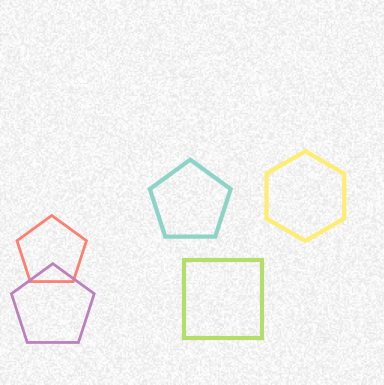[{"shape": "pentagon", "thickness": 3, "radius": 0.55, "center": [0.494, 0.475]}, {"shape": "pentagon", "thickness": 2, "radius": 0.47, "center": [0.134, 0.345]}, {"shape": "square", "thickness": 3, "radius": 0.51, "center": [0.579, 0.224]}, {"shape": "pentagon", "thickness": 2, "radius": 0.57, "center": [0.137, 0.202]}, {"shape": "hexagon", "thickness": 3, "radius": 0.58, "center": [0.793, 0.491]}]